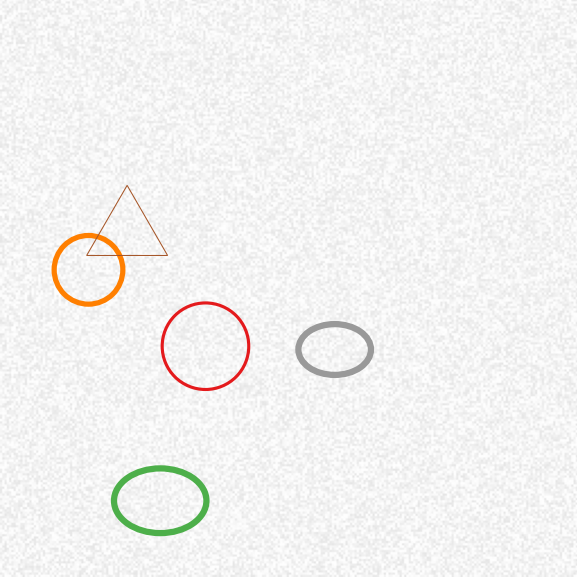[{"shape": "circle", "thickness": 1.5, "radius": 0.37, "center": [0.356, 0.4]}, {"shape": "oval", "thickness": 3, "radius": 0.4, "center": [0.277, 0.132]}, {"shape": "circle", "thickness": 2.5, "radius": 0.3, "center": [0.153, 0.532]}, {"shape": "triangle", "thickness": 0.5, "radius": 0.4, "center": [0.22, 0.597]}, {"shape": "oval", "thickness": 3, "radius": 0.31, "center": [0.58, 0.394]}]